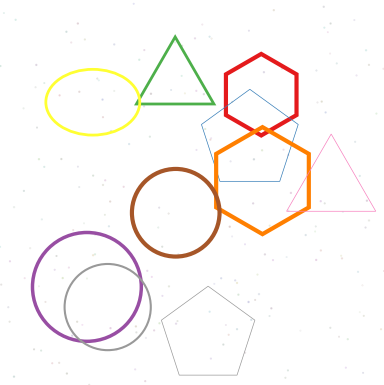[{"shape": "hexagon", "thickness": 3, "radius": 0.53, "center": [0.679, 0.754]}, {"shape": "pentagon", "thickness": 0.5, "radius": 0.66, "center": [0.649, 0.636]}, {"shape": "triangle", "thickness": 2, "radius": 0.58, "center": [0.455, 0.788]}, {"shape": "circle", "thickness": 2.5, "radius": 0.71, "center": [0.226, 0.255]}, {"shape": "hexagon", "thickness": 3, "radius": 0.69, "center": [0.682, 0.531]}, {"shape": "oval", "thickness": 2, "radius": 0.61, "center": [0.241, 0.735]}, {"shape": "circle", "thickness": 3, "radius": 0.57, "center": [0.456, 0.447]}, {"shape": "triangle", "thickness": 0.5, "radius": 0.67, "center": [0.86, 0.518]}, {"shape": "pentagon", "thickness": 0.5, "radius": 0.64, "center": [0.541, 0.129]}, {"shape": "circle", "thickness": 1.5, "radius": 0.56, "center": [0.28, 0.202]}]